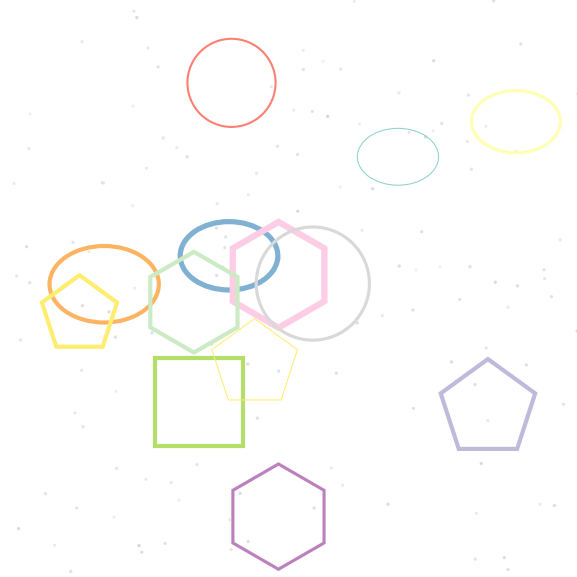[{"shape": "oval", "thickness": 0.5, "radius": 0.35, "center": [0.689, 0.728]}, {"shape": "oval", "thickness": 1.5, "radius": 0.38, "center": [0.893, 0.788]}, {"shape": "pentagon", "thickness": 2, "radius": 0.43, "center": [0.845, 0.291]}, {"shape": "circle", "thickness": 1, "radius": 0.38, "center": [0.401, 0.856]}, {"shape": "oval", "thickness": 2.5, "radius": 0.42, "center": [0.397, 0.556]}, {"shape": "oval", "thickness": 2, "radius": 0.47, "center": [0.18, 0.507]}, {"shape": "square", "thickness": 2, "radius": 0.38, "center": [0.344, 0.303]}, {"shape": "hexagon", "thickness": 3, "radius": 0.46, "center": [0.482, 0.523]}, {"shape": "circle", "thickness": 1.5, "radius": 0.49, "center": [0.542, 0.508]}, {"shape": "hexagon", "thickness": 1.5, "radius": 0.46, "center": [0.482, 0.105]}, {"shape": "hexagon", "thickness": 2, "radius": 0.44, "center": [0.336, 0.476]}, {"shape": "pentagon", "thickness": 2, "radius": 0.34, "center": [0.138, 0.454]}, {"shape": "pentagon", "thickness": 0.5, "radius": 0.39, "center": [0.441, 0.37]}]